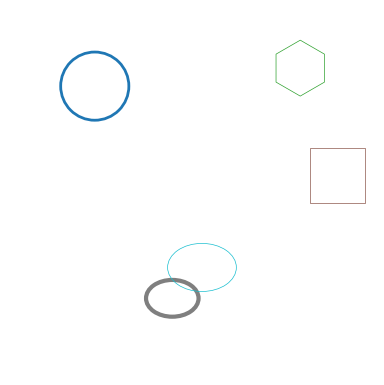[{"shape": "circle", "thickness": 2, "radius": 0.44, "center": [0.246, 0.776]}, {"shape": "hexagon", "thickness": 0.5, "radius": 0.36, "center": [0.78, 0.823]}, {"shape": "square", "thickness": 0.5, "radius": 0.36, "center": [0.876, 0.544]}, {"shape": "oval", "thickness": 3, "radius": 0.34, "center": [0.448, 0.225]}, {"shape": "oval", "thickness": 0.5, "radius": 0.45, "center": [0.525, 0.305]}]